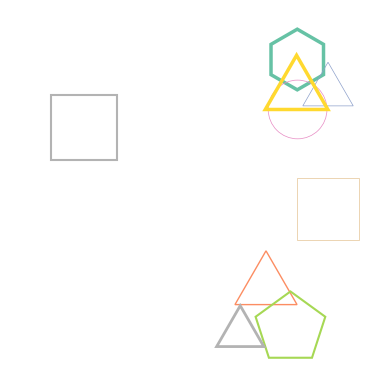[{"shape": "hexagon", "thickness": 2.5, "radius": 0.39, "center": [0.772, 0.845]}, {"shape": "triangle", "thickness": 1, "radius": 0.47, "center": [0.691, 0.255]}, {"shape": "triangle", "thickness": 0.5, "radius": 0.38, "center": [0.852, 0.763]}, {"shape": "circle", "thickness": 0.5, "radius": 0.38, "center": [0.773, 0.716]}, {"shape": "pentagon", "thickness": 1.5, "radius": 0.48, "center": [0.754, 0.148]}, {"shape": "triangle", "thickness": 2.5, "radius": 0.47, "center": [0.77, 0.763]}, {"shape": "square", "thickness": 0.5, "radius": 0.4, "center": [0.851, 0.457]}, {"shape": "square", "thickness": 1.5, "radius": 0.42, "center": [0.218, 0.668]}, {"shape": "triangle", "thickness": 2, "radius": 0.35, "center": [0.624, 0.135]}]